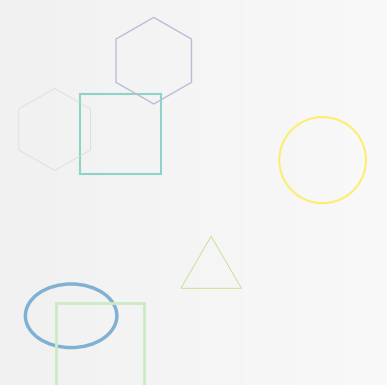[{"shape": "square", "thickness": 1.5, "radius": 0.52, "center": [0.31, 0.653]}, {"shape": "hexagon", "thickness": 1, "radius": 0.56, "center": [0.397, 0.842]}, {"shape": "oval", "thickness": 2.5, "radius": 0.59, "center": [0.184, 0.18]}, {"shape": "triangle", "thickness": 0.5, "radius": 0.45, "center": [0.545, 0.296]}, {"shape": "hexagon", "thickness": 0.5, "radius": 0.53, "center": [0.141, 0.664]}, {"shape": "square", "thickness": 2, "radius": 0.57, "center": [0.258, 0.101]}, {"shape": "circle", "thickness": 1.5, "radius": 0.56, "center": [0.833, 0.584]}]